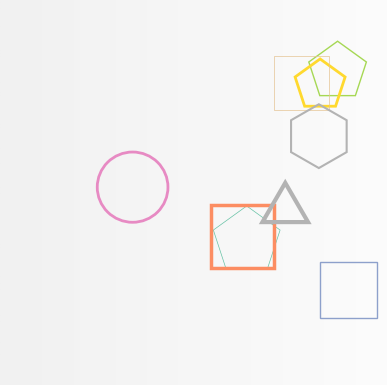[{"shape": "pentagon", "thickness": 0.5, "radius": 0.45, "center": [0.637, 0.375]}, {"shape": "square", "thickness": 2.5, "radius": 0.4, "center": [0.625, 0.386]}, {"shape": "square", "thickness": 1, "radius": 0.36, "center": [0.9, 0.247]}, {"shape": "circle", "thickness": 2, "radius": 0.46, "center": [0.342, 0.514]}, {"shape": "pentagon", "thickness": 1, "radius": 0.39, "center": [0.871, 0.815]}, {"shape": "pentagon", "thickness": 2, "radius": 0.34, "center": [0.826, 0.779]}, {"shape": "square", "thickness": 0.5, "radius": 0.35, "center": [0.778, 0.785]}, {"shape": "triangle", "thickness": 3, "radius": 0.34, "center": [0.736, 0.457]}, {"shape": "hexagon", "thickness": 1.5, "radius": 0.41, "center": [0.823, 0.646]}]